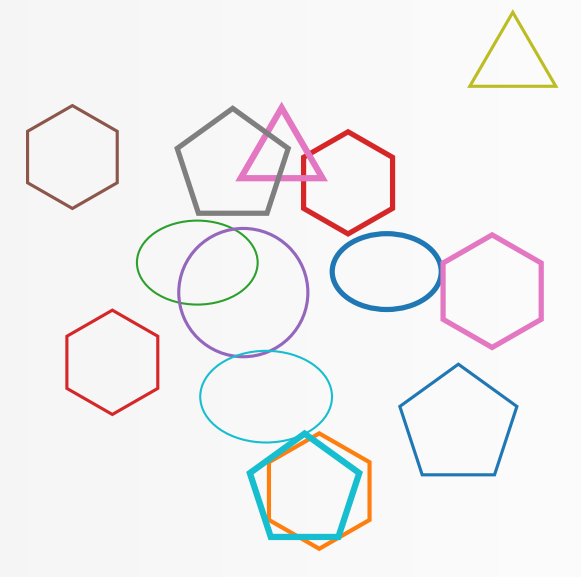[{"shape": "pentagon", "thickness": 1.5, "radius": 0.53, "center": [0.789, 0.263]}, {"shape": "oval", "thickness": 2.5, "radius": 0.47, "center": [0.665, 0.529]}, {"shape": "hexagon", "thickness": 2, "radius": 0.5, "center": [0.549, 0.149]}, {"shape": "oval", "thickness": 1, "radius": 0.52, "center": [0.339, 0.544]}, {"shape": "hexagon", "thickness": 1.5, "radius": 0.45, "center": [0.193, 0.372]}, {"shape": "hexagon", "thickness": 2.5, "radius": 0.44, "center": [0.599, 0.683]}, {"shape": "circle", "thickness": 1.5, "radius": 0.56, "center": [0.419, 0.493]}, {"shape": "hexagon", "thickness": 1.5, "radius": 0.45, "center": [0.125, 0.727]}, {"shape": "hexagon", "thickness": 2.5, "radius": 0.49, "center": [0.847, 0.495]}, {"shape": "triangle", "thickness": 3, "radius": 0.41, "center": [0.485, 0.731]}, {"shape": "pentagon", "thickness": 2.5, "radius": 0.5, "center": [0.4, 0.711]}, {"shape": "triangle", "thickness": 1.5, "radius": 0.43, "center": [0.882, 0.892]}, {"shape": "oval", "thickness": 1, "radius": 0.57, "center": [0.458, 0.312]}, {"shape": "pentagon", "thickness": 3, "radius": 0.49, "center": [0.524, 0.149]}]